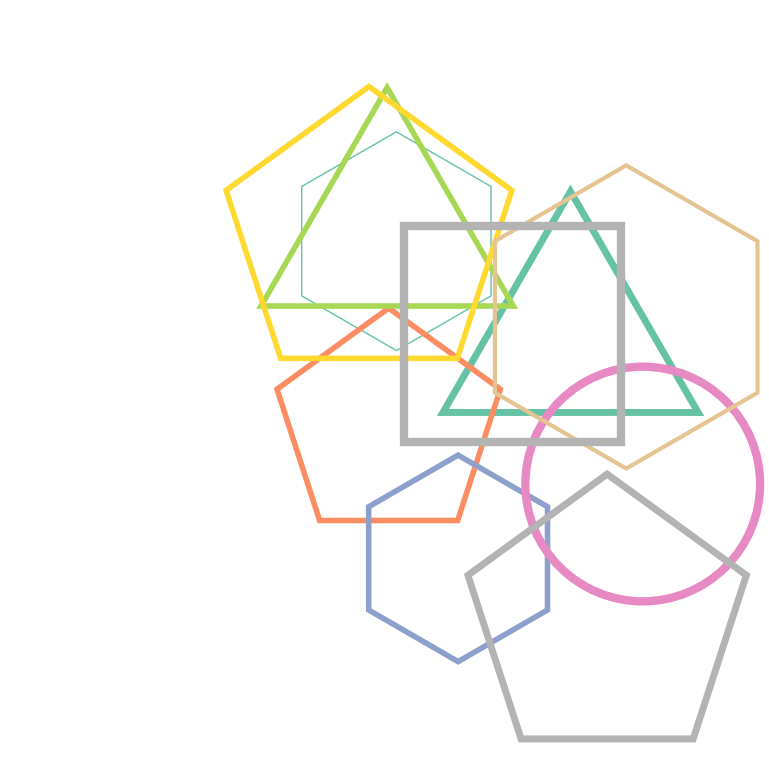[{"shape": "hexagon", "thickness": 0.5, "radius": 0.71, "center": [0.515, 0.687]}, {"shape": "triangle", "thickness": 2.5, "radius": 0.96, "center": [0.741, 0.56]}, {"shape": "pentagon", "thickness": 2, "radius": 0.76, "center": [0.505, 0.447]}, {"shape": "hexagon", "thickness": 2, "radius": 0.67, "center": [0.595, 0.275]}, {"shape": "circle", "thickness": 3, "radius": 0.76, "center": [0.835, 0.371]}, {"shape": "triangle", "thickness": 2, "radius": 0.95, "center": [0.503, 0.697]}, {"shape": "pentagon", "thickness": 2, "radius": 0.98, "center": [0.479, 0.692]}, {"shape": "hexagon", "thickness": 1.5, "radius": 0.98, "center": [0.813, 0.588]}, {"shape": "pentagon", "thickness": 2.5, "radius": 0.95, "center": [0.788, 0.194]}, {"shape": "square", "thickness": 3, "radius": 0.7, "center": [0.666, 0.566]}]